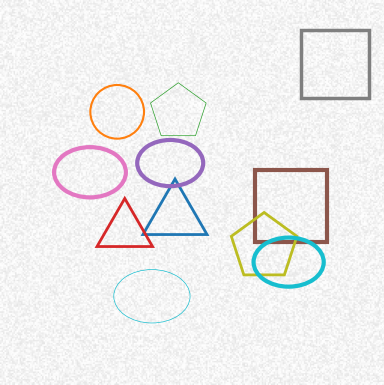[{"shape": "triangle", "thickness": 2, "radius": 0.48, "center": [0.455, 0.439]}, {"shape": "circle", "thickness": 1.5, "radius": 0.35, "center": [0.304, 0.71]}, {"shape": "pentagon", "thickness": 0.5, "radius": 0.38, "center": [0.463, 0.709]}, {"shape": "triangle", "thickness": 2, "radius": 0.42, "center": [0.324, 0.401]}, {"shape": "oval", "thickness": 3, "radius": 0.43, "center": [0.442, 0.576]}, {"shape": "square", "thickness": 3, "radius": 0.47, "center": [0.755, 0.466]}, {"shape": "oval", "thickness": 3, "radius": 0.47, "center": [0.234, 0.553]}, {"shape": "square", "thickness": 2.5, "radius": 0.44, "center": [0.871, 0.833]}, {"shape": "pentagon", "thickness": 2, "radius": 0.45, "center": [0.686, 0.359]}, {"shape": "oval", "thickness": 3, "radius": 0.46, "center": [0.75, 0.319]}, {"shape": "oval", "thickness": 0.5, "radius": 0.5, "center": [0.395, 0.23]}]